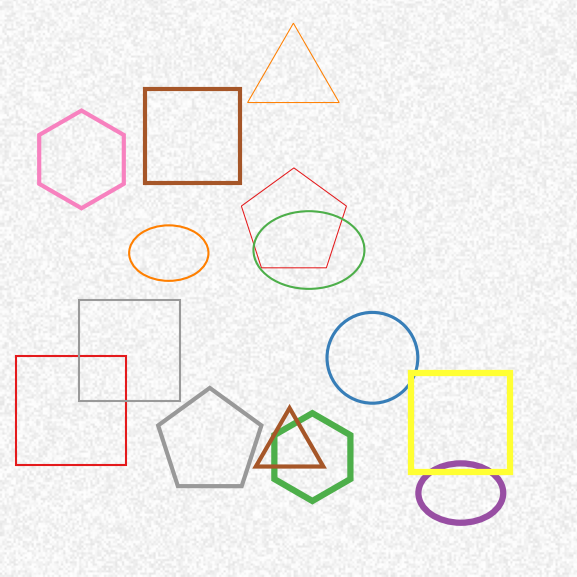[{"shape": "square", "thickness": 1, "radius": 0.47, "center": [0.123, 0.289]}, {"shape": "pentagon", "thickness": 0.5, "radius": 0.48, "center": [0.509, 0.613]}, {"shape": "circle", "thickness": 1.5, "radius": 0.39, "center": [0.645, 0.38]}, {"shape": "hexagon", "thickness": 3, "radius": 0.38, "center": [0.541, 0.208]}, {"shape": "oval", "thickness": 1, "radius": 0.48, "center": [0.535, 0.566]}, {"shape": "oval", "thickness": 3, "radius": 0.37, "center": [0.798, 0.145]}, {"shape": "oval", "thickness": 1, "radius": 0.34, "center": [0.292, 0.561]}, {"shape": "triangle", "thickness": 0.5, "radius": 0.46, "center": [0.508, 0.867]}, {"shape": "square", "thickness": 3, "radius": 0.43, "center": [0.798, 0.267]}, {"shape": "triangle", "thickness": 2, "radius": 0.34, "center": [0.501, 0.225]}, {"shape": "square", "thickness": 2, "radius": 0.41, "center": [0.334, 0.764]}, {"shape": "hexagon", "thickness": 2, "radius": 0.42, "center": [0.141, 0.723]}, {"shape": "pentagon", "thickness": 2, "radius": 0.47, "center": [0.363, 0.233]}, {"shape": "square", "thickness": 1, "radius": 0.44, "center": [0.225, 0.392]}]